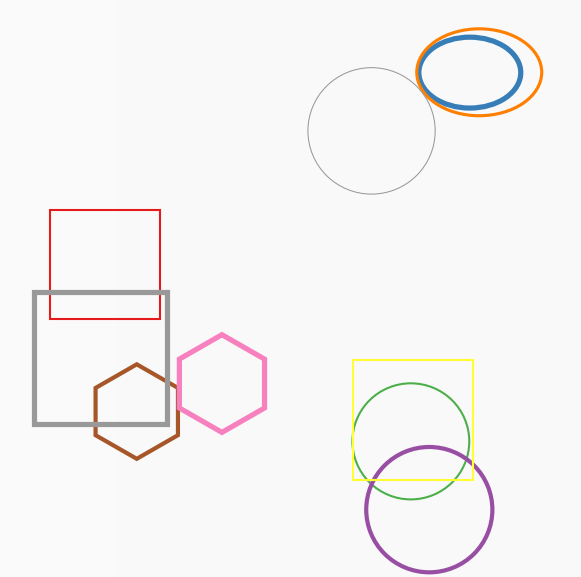[{"shape": "square", "thickness": 1, "radius": 0.47, "center": [0.18, 0.541]}, {"shape": "oval", "thickness": 2.5, "radius": 0.44, "center": [0.808, 0.873]}, {"shape": "circle", "thickness": 1, "radius": 0.5, "center": [0.707, 0.235]}, {"shape": "circle", "thickness": 2, "radius": 0.54, "center": [0.739, 0.117]}, {"shape": "oval", "thickness": 1.5, "radius": 0.54, "center": [0.825, 0.874]}, {"shape": "square", "thickness": 1, "radius": 0.52, "center": [0.711, 0.272]}, {"shape": "hexagon", "thickness": 2, "radius": 0.41, "center": [0.235, 0.286]}, {"shape": "hexagon", "thickness": 2.5, "radius": 0.42, "center": [0.382, 0.335]}, {"shape": "square", "thickness": 2.5, "radius": 0.57, "center": [0.173, 0.38]}, {"shape": "circle", "thickness": 0.5, "radius": 0.55, "center": [0.639, 0.773]}]